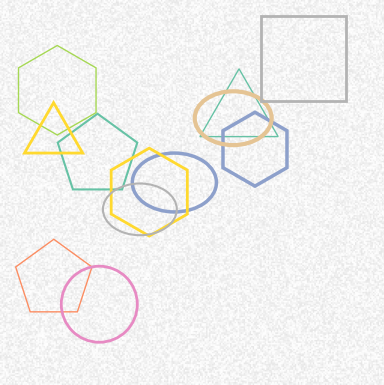[{"shape": "pentagon", "thickness": 1.5, "radius": 0.54, "center": [0.253, 0.596]}, {"shape": "triangle", "thickness": 1, "radius": 0.59, "center": [0.621, 0.704]}, {"shape": "pentagon", "thickness": 1, "radius": 0.52, "center": [0.14, 0.274]}, {"shape": "hexagon", "thickness": 2.5, "radius": 0.48, "center": [0.662, 0.612]}, {"shape": "oval", "thickness": 2.5, "radius": 0.55, "center": [0.453, 0.526]}, {"shape": "circle", "thickness": 2, "radius": 0.49, "center": [0.258, 0.21]}, {"shape": "hexagon", "thickness": 1, "radius": 0.58, "center": [0.149, 0.766]}, {"shape": "triangle", "thickness": 2, "radius": 0.44, "center": [0.139, 0.646]}, {"shape": "hexagon", "thickness": 2, "radius": 0.57, "center": [0.388, 0.501]}, {"shape": "oval", "thickness": 3, "radius": 0.5, "center": [0.606, 0.693]}, {"shape": "oval", "thickness": 1.5, "radius": 0.48, "center": [0.363, 0.456]}, {"shape": "square", "thickness": 2, "radius": 0.55, "center": [0.789, 0.849]}]